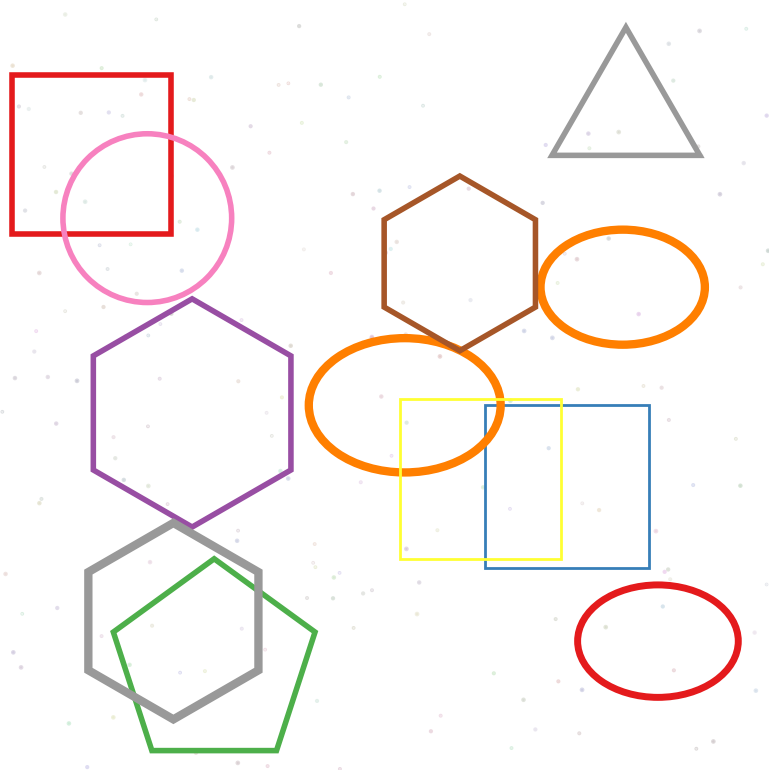[{"shape": "square", "thickness": 2, "radius": 0.52, "center": [0.119, 0.799]}, {"shape": "oval", "thickness": 2.5, "radius": 0.52, "center": [0.854, 0.167]}, {"shape": "square", "thickness": 1, "radius": 0.53, "center": [0.736, 0.368]}, {"shape": "pentagon", "thickness": 2, "radius": 0.69, "center": [0.278, 0.137]}, {"shape": "hexagon", "thickness": 2, "radius": 0.74, "center": [0.25, 0.464]}, {"shape": "oval", "thickness": 3, "radius": 0.53, "center": [0.809, 0.627]}, {"shape": "oval", "thickness": 3, "radius": 0.62, "center": [0.526, 0.474]}, {"shape": "square", "thickness": 1, "radius": 0.52, "center": [0.624, 0.378]}, {"shape": "hexagon", "thickness": 2, "radius": 0.57, "center": [0.597, 0.658]}, {"shape": "circle", "thickness": 2, "radius": 0.55, "center": [0.191, 0.717]}, {"shape": "hexagon", "thickness": 3, "radius": 0.64, "center": [0.225, 0.193]}, {"shape": "triangle", "thickness": 2, "radius": 0.55, "center": [0.813, 0.854]}]